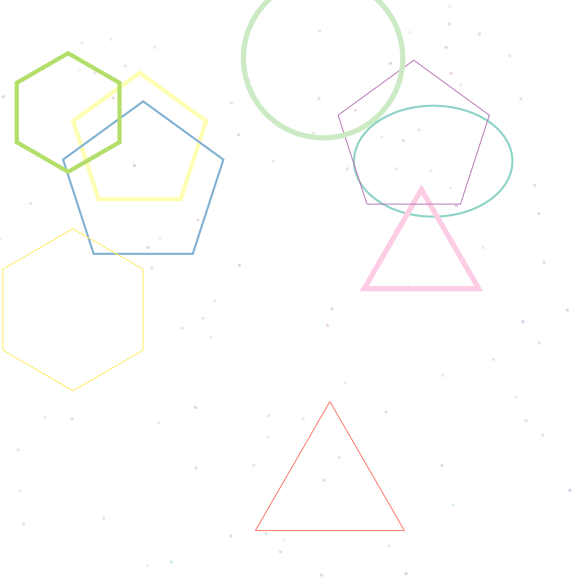[{"shape": "oval", "thickness": 1, "radius": 0.69, "center": [0.75, 0.72]}, {"shape": "pentagon", "thickness": 2, "radius": 0.61, "center": [0.242, 0.752]}, {"shape": "triangle", "thickness": 0.5, "radius": 0.74, "center": [0.571, 0.155]}, {"shape": "pentagon", "thickness": 1, "radius": 0.73, "center": [0.248, 0.678]}, {"shape": "hexagon", "thickness": 2, "radius": 0.51, "center": [0.118, 0.804]}, {"shape": "triangle", "thickness": 2.5, "radius": 0.57, "center": [0.73, 0.557]}, {"shape": "pentagon", "thickness": 0.5, "radius": 0.69, "center": [0.716, 0.757]}, {"shape": "circle", "thickness": 2.5, "radius": 0.69, "center": [0.559, 0.898]}, {"shape": "hexagon", "thickness": 0.5, "radius": 0.7, "center": [0.126, 0.463]}]